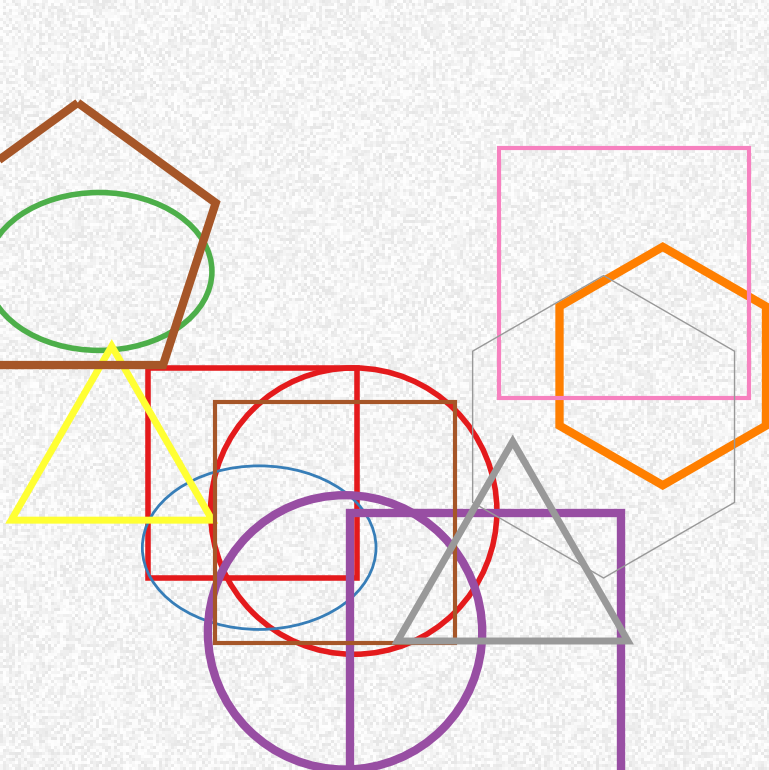[{"shape": "square", "thickness": 2, "radius": 0.68, "center": [0.328, 0.386]}, {"shape": "circle", "thickness": 2, "radius": 0.93, "center": [0.459, 0.336]}, {"shape": "oval", "thickness": 1, "radius": 0.76, "center": [0.337, 0.289]}, {"shape": "oval", "thickness": 2, "radius": 0.73, "center": [0.129, 0.647]}, {"shape": "square", "thickness": 3, "radius": 0.88, "center": [0.63, 0.158]}, {"shape": "circle", "thickness": 3, "radius": 0.89, "center": [0.448, 0.179]}, {"shape": "hexagon", "thickness": 3, "radius": 0.77, "center": [0.861, 0.525]}, {"shape": "triangle", "thickness": 2.5, "radius": 0.75, "center": [0.145, 0.4]}, {"shape": "pentagon", "thickness": 3, "radius": 0.94, "center": [0.101, 0.678]}, {"shape": "square", "thickness": 1.5, "radius": 0.78, "center": [0.435, 0.321]}, {"shape": "square", "thickness": 1.5, "radius": 0.81, "center": [0.81, 0.646]}, {"shape": "triangle", "thickness": 2.5, "radius": 0.86, "center": [0.666, 0.254]}, {"shape": "hexagon", "thickness": 0.5, "radius": 0.98, "center": [0.784, 0.446]}]